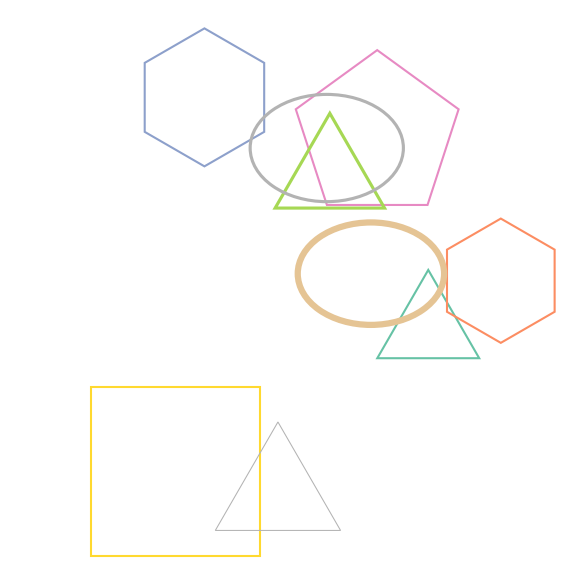[{"shape": "triangle", "thickness": 1, "radius": 0.51, "center": [0.742, 0.43]}, {"shape": "hexagon", "thickness": 1, "radius": 0.54, "center": [0.867, 0.513]}, {"shape": "hexagon", "thickness": 1, "radius": 0.6, "center": [0.354, 0.831]}, {"shape": "pentagon", "thickness": 1, "radius": 0.74, "center": [0.653, 0.764]}, {"shape": "triangle", "thickness": 1.5, "radius": 0.55, "center": [0.571, 0.694]}, {"shape": "square", "thickness": 1, "radius": 0.73, "center": [0.304, 0.183]}, {"shape": "oval", "thickness": 3, "radius": 0.63, "center": [0.642, 0.525]}, {"shape": "triangle", "thickness": 0.5, "radius": 0.63, "center": [0.481, 0.143]}, {"shape": "oval", "thickness": 1.5, "radius": 0.66, "center": [0.566, 0.743]}]